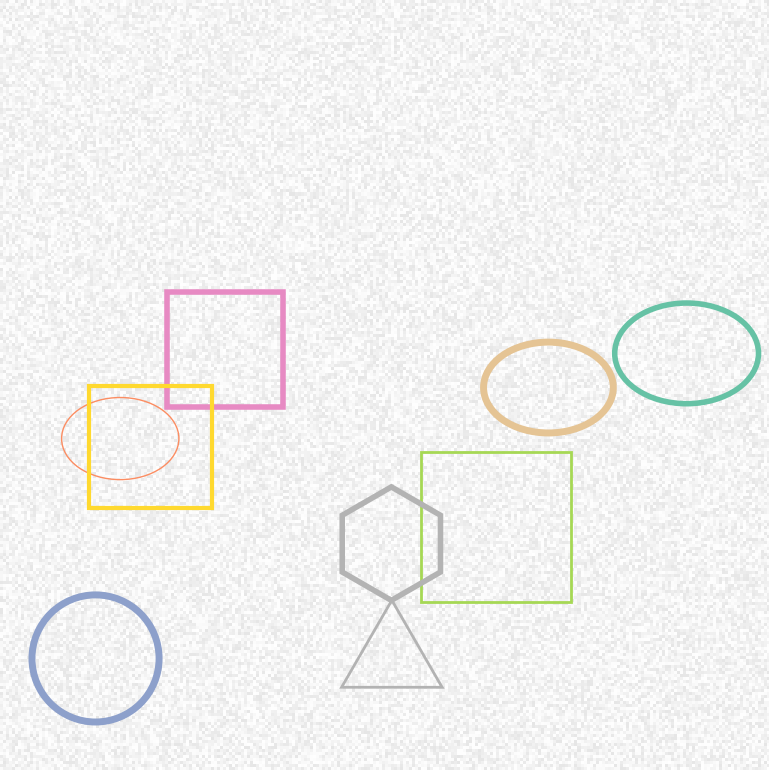[{"shape": "oval", "thickness": 2, "radius": 0.47, "center": [0.892, 0.541]}, {"shape": "oval", "thickness": 0.5, "radius": 0.38, "center": [0.156, 0.43]}, {"shape": "circle", "thickness": 2.5, "radius": 0.41, "center": [0.124, 0.145]}, {"shape": "square", "thickness": 2, "radius": 0.38, "center": [0.292, 0.546]}, {"shape": "square", "thickness": 1, "radius": 0.49, "center": [0.644, 0.315]}, {"shape": "square", "thickness": 1.5, "radius": 0.4, "center": [0.195, 0.419]}, {"shape": "oval", "thickness": 2.5, "radius": 0.42, "center": [0.712, 0.497]}, {"shape": "hexagon", "thickness": 2, "radius": 0.37, "center": [0.508, 0.294]}, {"shape": "triangle", "thickness": 1, "radius": 0.38, "center": [0.509, 0.145]}]